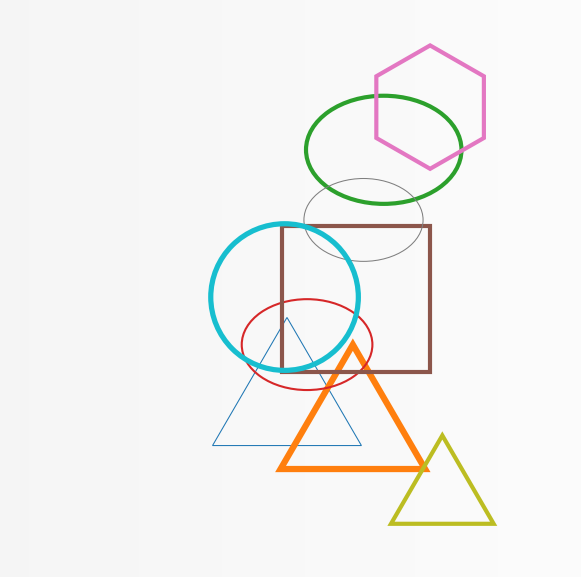[{"shape": "triangle", "thickness": 0.5, "radius": 0.74, "center": [0.494, 0.302]}, {"shape": "triangle", "thickness": 3, "radius": 0.72, "center": [0.607, 0.259]}, {"shape": "oval", "thickness": 2, "radius": 0.67, "center": [0.66, 0.74]}, {"shape": "oval", "thickness": 1, "radius": 0.56, "center": [0.528, 0.402]}, {"shape": "square", "thickness": 2, "radius": 0.63, "center": [0.613, 0.481]}, {"shape": "hexagon", "thickness": 2, "radius": 0.53, "center": [0.74, 0.814]}, {"shape": "oval", "thickness": 0.5, "radius": 0.51, "center": [0.625, 0.618]}, {"shape": "triangle", "thickness": 2, "radius": 0.51, "center": [0.761, 0.143]}, {"shape": "circle", "thickness": 2.5, "radius": 0.63, "center": [0.49, 0.485]}]